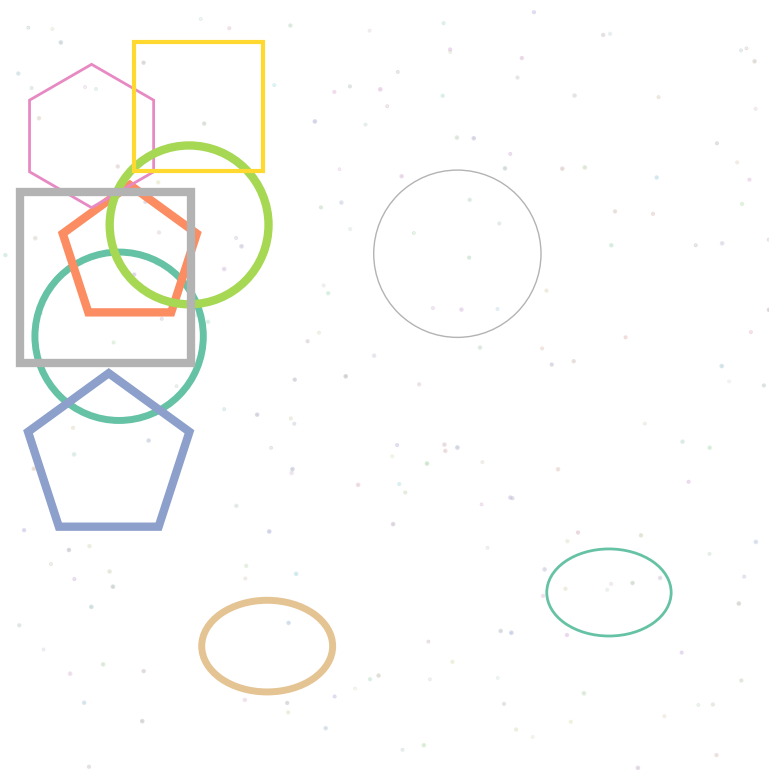[{"shape": "circle", "thickness": 2.5, "radius": 0.55, "center": [0.155, 0.563]}, {"shape": "oval", "thickness": 1, "radius": 0.4, "center": [0.791, 0.231]}, {"shape": "pentagon", "thickness": 3, "radius": 0.46, "center": [0.169, 0.668]}, {"shape": "pentagon", "thickness": 3, "radius": 0.55, "center": [0.141, 0.405]}, {"shape": "hexagon", "thickness": 1, "radius": 0.47, "center": [0.119, 0.823]}, {"shape": "circle", "thickness": 3, "radius": 0.52, "center": [0.246, 0.708]}, {"shape": "square", "thickness": 1.5, "radius": 0.42, "center": [0.258, 0.862]}, {"shape": "oval", "thickness": 2.5, "radius": 0.43, "center": [0.347, 0.161]}, {"shape": "circle", "thickness": 0.5, "radius": 0.54, "center": [0.594, 0.67]}, {"shape": "square", "thickness": 3, "radius": 0.56, "center": [0.137, 0.639]}]